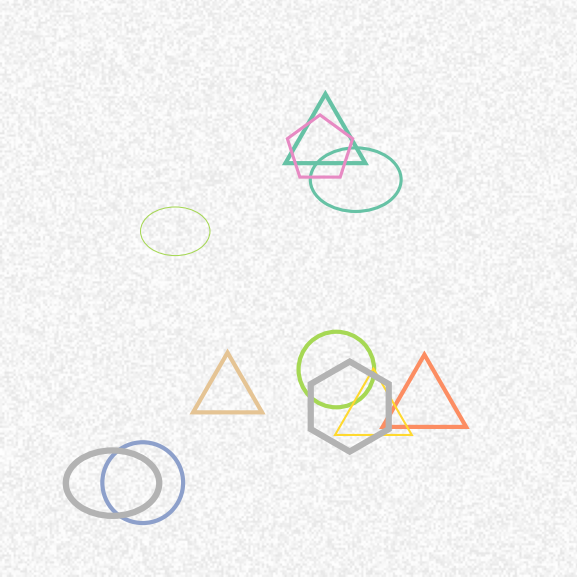[{"shape": "oval", "thickness": 1.5, "radius": 0.39, "center": [0.616, 0.688]}, {"shape": "triangle", "thickness": 2, "radius": 0.4, "center": [0.563, 0.757]}, {"shape": "triangle", "thickness": 2, "radius": 0.42, "center": [0.735, 0.302]}, {"shape": "circle", "thickness": 2, "radius": 0.35, "center": [0.247, 0.163]}, {"shape": "pentagon", "thickness": 1.5, "radius": 0.3, "center": [0.554, 0.741]}, {"shape": "oval", "thickness": 0.5, "radius": 0.3, "center": [0.303, 0.599]}, {"shape": "circle", "thickness": 2, "radius": 0.33, "center": [0.582, 0.359]}, {"shape": "triangle", "thickness": 1, "radius": 0.38, "center": [0.647, 0.284]}, {"shape": "triangle", "thickness": 2, "radius": 0.34, "center": [0.394, 0.32]}, {"shape": "oval", "thickness": 3, "radius": 0.4, "center": [0.195, 0.163]}, {"shape": "hexagon", "thickness": 3, "radius": 0.39, "center": [0.606, 0.295]}]